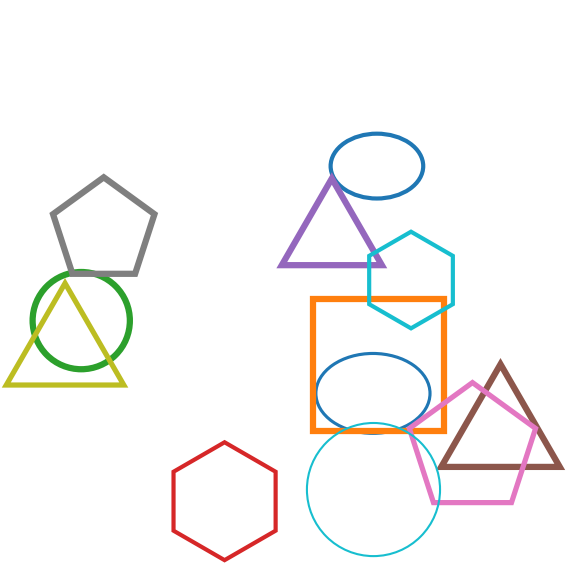[{"shape": "oval", "thickness": 2, "radius": 0.4, "center": [0.653, 0.712]}, {"shape": "oval", "thickness": 1.5, "radius": 0.49, "center": [0.646, 0.318]}, {"shape": "square", "thickness": 3, "radius": 0.57, "center": [0.655, 0.367]}, {"shape": "circle", "thickness": 3, "radius": 0.42, "center": [0.141, 0.444]}, {"shape": "hexagon", "thickness": 2, "radius": 0.51, "center": [0.389, 0.131]}, {"shape": "triangle", "thickness": 3, "radius": 0.5, "center": [0.575, 0.59]}, {"shape": "triangle", "thickness": 3, "radius": 0.59, "center": [0.867, 0.25]}, {"shape": "pentagon", "thickness": 2.5, "radius": 0.57, "center": [0.818, 0.222]}, {"shape": "pentagon", "thickness": 3, "radius": 0.46, "center": [0.18, 0.6]}, {"shape": "triangle", "thickness": 2.5, "radius": 0.59, "center": [0.113, 0.391]}, {"shape": "hexagon", "thickness": 2, "radius": 0.42, "center": [0.712, 0.514]}, {"shape": "circle", "thickness": 1, "radius": 0.58, "center": [0.647, 0.151]}]